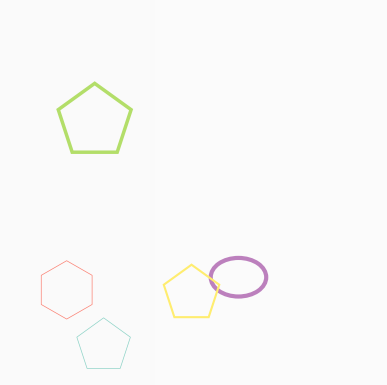[{"shape": "pentagon", "thickness": 0.5, "radius": 0.36, "center": [0.267, 0.102]}, {"shape": "hexagon", "thickness": 0.5, "radius": 0.38, "center": [0.172, 0.247]}, {"shape": "pentagon", "thickness": 2.5, "radius": 0.49, "center": [0.244, 0.685]}, {"shape": "oval", "thickness": 3, "radius": 0.36, "center": [0.615, 0.28]}, {"shape": "pentagon", "thickness": 1.5, "radius": 0.38, "center": [0.494, 0.237]}]